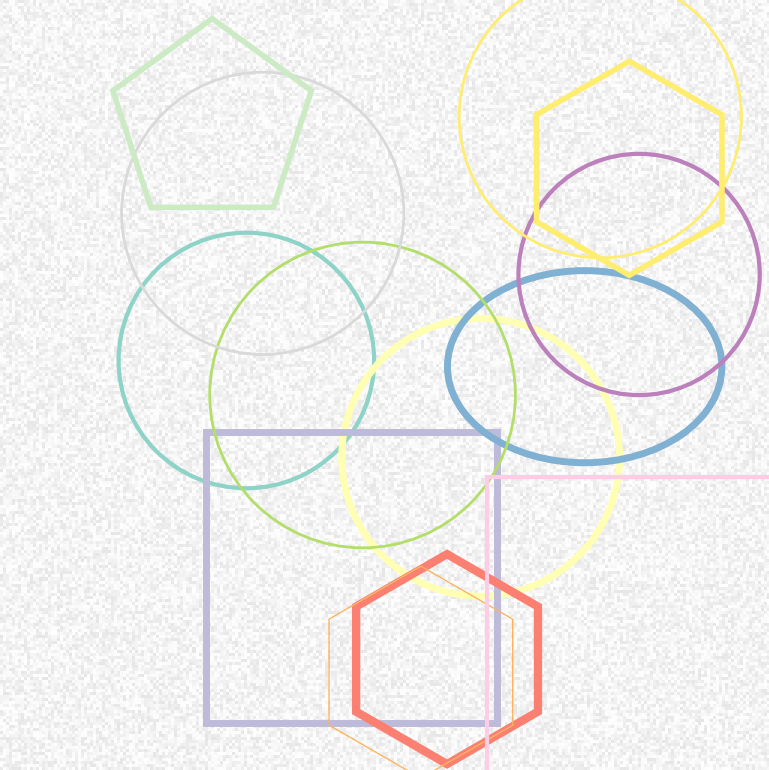[{"shape": "circle", "thickness": 1.5, "radius": 0.83, "center": [0.32, 0.532]}, {"shape": "circle", "thickness": 2.5, "radius": 0.9, "center": [0.624, 0.406]}, {"shape": "square", "thickness": 2.5, "radius": 0.94, "center": [0.456, 0.25]}, {"shape": "hexagon", "thickness": 3, "radius": 0.68, "center": [0.581, 0.144]}, {"shape": "oval", "thickness": 2.5, "radius": 0.89, "center": [0.759, 0.524]}, {"shape": "hexagon", "thickness": 0.5, "radius": 0.69, "center": [0.547, 0.127]}, {"shape": "circle", "thickness": 1, "radius": 0.99, "center": [0.471, 0.487]}, {"shape": "square", "thickness": 1.5, "radius": 0.96, "center": [0.825, 0.188]}, {"shape": "circle", "thickness": 1, "radius": 0.92, "center": [0.341, 0.723]}, {"shape": "circle", "thickness": 1.5, "radius": 0.78, "center": [0.83, 0.644]}, {"shape": "pentagon", "thickness": 2, "radius": 0.68, "center": [0.276, 0.84]}, {"shape": "circle", "thickness": 1, "radius": 0.92, "center": [0.78, 0.848]}, {"shape": "hexagon", "thickness": 2, "radius": 0.7, "center": [0.817, 0.781]}]